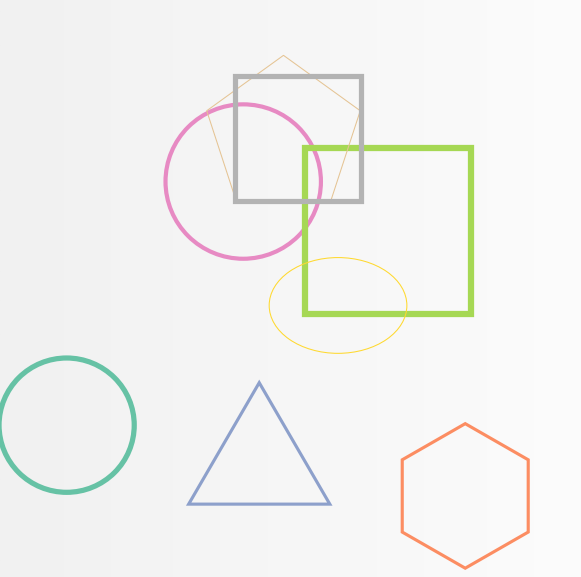[{"shape": "circle", "thickness": 2.5, "radius": 0.58, "center": [0.115, 0.263]}, {"shape": "hexagon", "thickness": 1.5, "radius": 0.63, "center": [0.8, 0.14]}, {"shape": "triangle", "thickness": 1.5, "radius": 0.7, "center": [0.446, 0.196]}, {"shape": "circle", "thickness": 2, "radius": 0.67, "center": [0.418, 0.685]}, {"shape": "square", "thickness": 3, "radius": 0.72, "center": [0.667, 0.599]}, {"shape": "oval", "thickness": 0.5, "radius": 0.59, "center": [0.582, 0.47]}, {"shape": "pentagon", "thickness": 0.5, "radius": 0.69, "center": [0.488, 0.764]}, {"shape": "square", "thickness": 2.5, "radius": 0.54, "center": [0.513, 0.76]}]